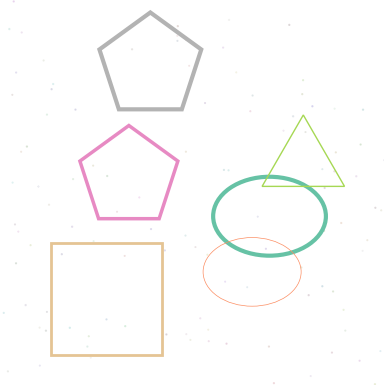[{"shape": "oval", "thickness": 3, "radius": 0.73, "center": [0.7, 0.438]}, {"shape": "oval", "thickness": 0.5, "radius": 0.64, "center": [0.655, 0.294]}, {"shape": "pentagon", "thickness": 2.5, "radius": 0.67, "center": [0.335, 0.54]}, {"shape": "triangle", "thickness": 1, "radius": 0.62, "center": [0.788, 0.578]}, {"shape": "square", "thickness": 2, "radius": 0.72, "center": [0.277, 0.223]}, {"shape": "pentagon", "thickness": 3, "radius": 0.7, "center": [0.391, 0.829]}]